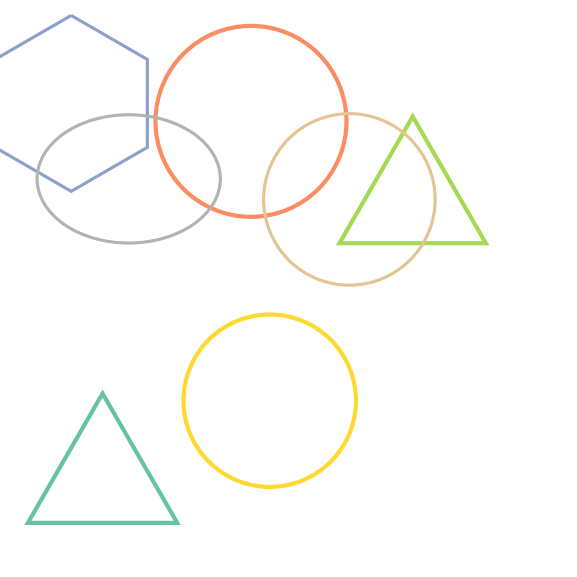[{"shape": "triangle", "thickness": 2, "radius": 0.75, "center": [0.178, 0.168]}, {"shape": "circle", "thickness": 2, "radius": 0.83, "center": [0.435, 0.789]}, {"shape": "hexagon", "thickness": 1.5, "radius": 0.76, "center": [0.123, 0.82]}, {"shape": "triangle", "thickness": 2, "radius": 0.73, "center": [0.715, 0.651]}, {"shape": "circle", "thickness": 2, "radius": 0.75, "center": [0.467, 0.305]}, {"shape": "circle", "thickness": 1.5, "radius": 0.74, "center": [0.605, 0.654]}, {"shape": "oval", "thickness": 1.5, "radius": 0.79, "center": [0.223, 0.689]}]